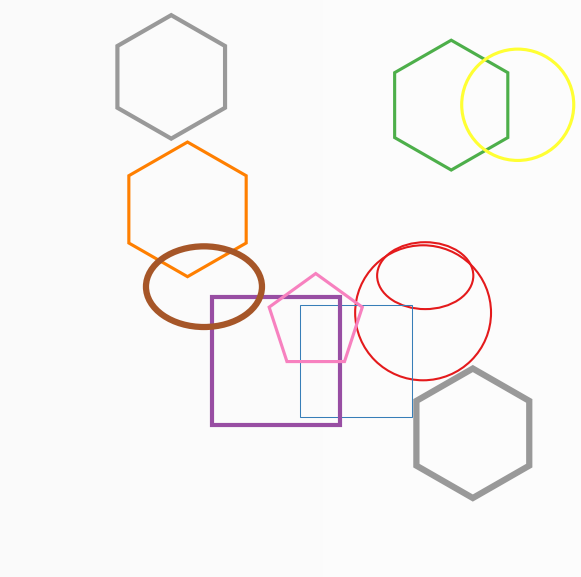[{"shape": "circle", "thickness": 1, "radius": 0.58, "center": [0.728, 0.458]}, {"shape": "oval", "thickness": 1, "radius": 0.41, "center": [0.732, 0.522]}, {"shape": "square", "thickness": 0.5, "radius": 0.48, "center": [0.613, 0.374]}, {"shape": "hexagon", "thickness": 1.5, "radius": 0.56, "center": [0.776, 0.817]}, {"shape": "square", "thickness": 2, "radius": 0.55, "center": [0.475, 0.374]}, {"shape": "hexagon", "thickness": 1.5, "radius": 0.58, "center": [0.323, 0.637]}, {"shape": "circle", "thickness": 1.5, "radius": 0.48, "center": [0.891, 0.818]}, {"shape": "oval", "thickness": 3, "radius": 0.5, "center": [0.351, 0.503]}, {"shape": "pentagon", "thickness": 1.5, "radius": 0.42, "center": [0.543, 0.441]}, {"shape": "hexagon", "thickness": 2, "radius": 0.53, "center": [0.295, 0.866]}, {"shape": "hexagon", "thickness": 3, "radius": 0.56, "center": [0.813, 0.249]}]